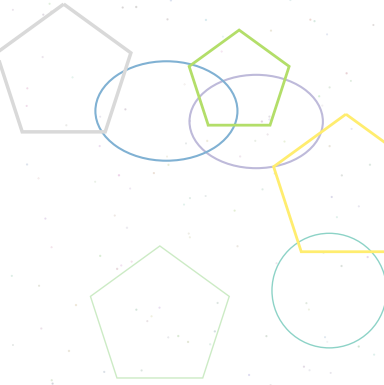[{"shape": "circle", "thickness": 1, "radius": 0.74, "center": [0.855, 0.245]}, {"shape": "oval", "thickness": 1.5, "radius": 0.87, "center": [0.665, 0.684]}, {"shape": "oval", "thickness": 1.5, "radius": 0.92, "center": [0.432, 0.712]}, {"shape": "pentagon", "thickness": 2, "radius": 0.68, "center": [0.621, 0.785]}, {"shape": "pentagon", "thickness": 2.5, "radius": 0.92, "center": [0.165, 0.806]}, {"shape": "pentagon", "thickness": 1, "radius": 0.95, "center": [0.415, 0.172]}, {"shape": "pentagon", "thickness": 2, "radius": 0.99, "center": [0.899, 0.506]}]